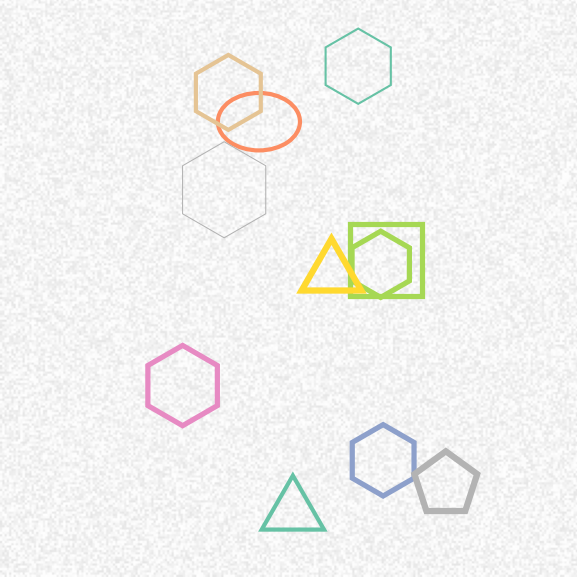[{"shape": "triangle", "thickness": 2, "radius": 0.31, "center": [0.507, 0.113]}, {"shape": "hexagon", "thickness": 1, "radius": 0.33, "center": [0.62, 0.884]}, {"shape": "oval", "thickness": 2, "radius": 0.36, "center": [0.448, 0.788]}, {"shape": "hexagon", "thickness": 2.5, "radius": 0.31, "center": [0.663, 0.202]}, {"shape": "hexagon", "thickness": 2.5, "radius": 0.35, "center": [0.316, 0.332]}, {"shape": "hexagon", "thickness": 2.5, "radius": 0.29, "center": [0.659, 0.541]}, {"shape": "square", "thickness": 2.5, "radius": 0.31, "center": [0.668, 0.549]}, {"shape": "triangle", "thickness": 3, "radius": 0.3, "center": [0.574, 0.526]}, {"shape": "hexagon", "thickness": 2, "radius": 0.32, "center": [0.395, 0.839]}, {"shape": "pentagon", "thickness": 3, "radius": 0.29, "center": [0.772, 0.161]}, {"shape": "hexagon", "thickness": 0.5, "radius": 0.42, "center": [0.388, 0.671]}]